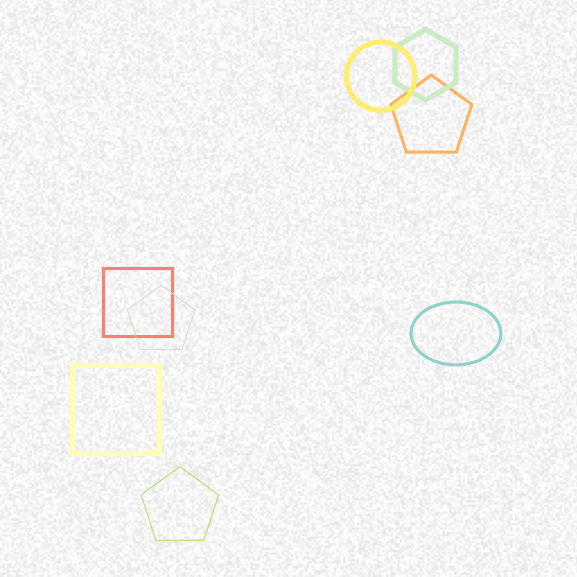[{"shape": "oval", "thickness": 1.5, "radius": 0.39, "center": [0.789, 0.422]}, {"shape": "square", "thickness": 2.5, "radius": 0.38, "center": [0.2, 0.291]}, {"shape": "square", "thickness": 1.5, "radius": 0.3, "center": [0.238, 0.477]}, {"shape": "pentagon", "thickness": 1.5, "radius": 0.37, "center": [0.747, 0.795]}, {"shape": "pentagon", "thickness": 0.5, "radius": 0.35, "center": [0.311, 0.121]}, {"shape": "pentagon", "thickness": 0.5, "radius": 0.31, "center": [0.279, 0.444]}, {"shape": "hexagon", "thickness": 2.5, "radius": 0.31, "center": [0.737, 0.887]}, {"shape": "circle", "thickness": 2.5, "radius": 0.3, "center": [0.659, 0.867]}]